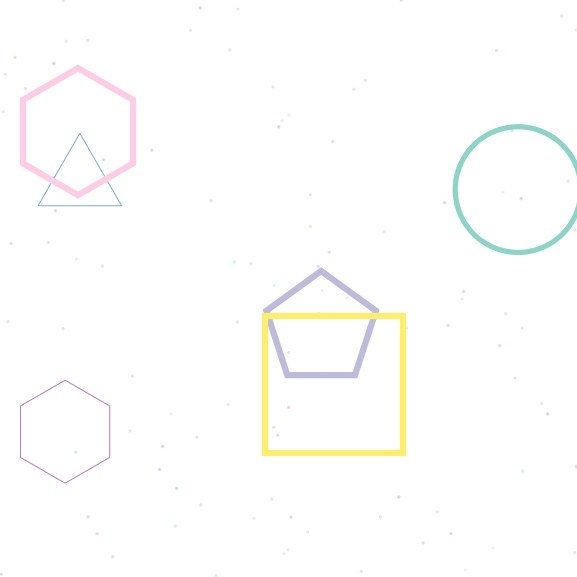[{"shape": "circle", "thickness": 2.5, "radius": 0.54, "center": [0.897, 0.671]}, {"shape": "pentagon", "thickness": 3, "radius": 0.5, "center": [0.556, 0.43]}, {"shape": "triangle", "thickness": 0.5, "radius": 0.42, "center": [0.138, 0.685]}, {"shape": "hexagon", "thickness": 3, "radius": 0.55, "center": [0.135, 0.771]}, {"shape": "hexagon", "thickness": 0.5, "radius": 0.45, "center": [0.113, 0.252]}, {"shape": "square", "thickness": 3, "radius": 0.59, "center": [0.578, 0.333]}]